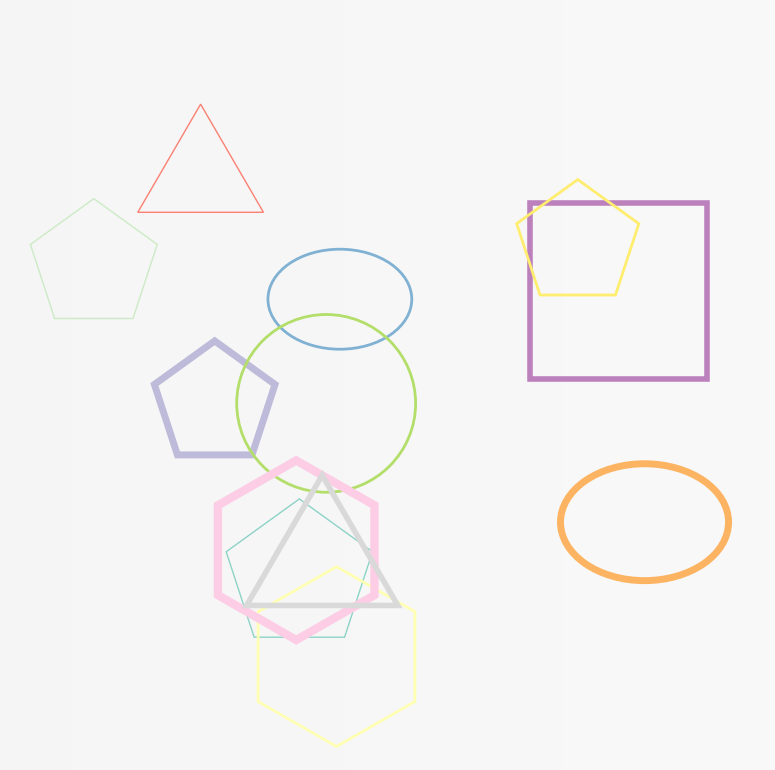[{"shape": "pentagon", "thickness": 0.5, "radius": 0.5, "center": [0.386, 0.253]}, {"shape": "hexagon", "thickness": 1, "radius": 0.58, "center": [0.434, 0.147]}, {"shape": "pentagon", "thickness": 2.5, "radius": 0.41, "center": [0.277, 0.475]}, {"shape": "triangle", "thickness": 0.5, "radius": 0.47, "center": [0.259, 0.771]}, {"shape": "oval", "thickness": 1, "radius": 0.46, "center": [0.439, 0.611]}, {"shape": "oval", "thickness": 2.5, "radius": 0.54, "center": [0.832, 0.322]}, {"shape": "circle", "thickness": 1, "radius": 0.58, "center": [0.421, 0.476]}, {"shape": "hexagon", "thickness": 3, "radius": 0.58, "center": [0.382, 0.285]}, {"shape": "triangle", "thickness": 2, "radius": 0.56, "center": [0.416, 0.27]}, {"shape": "square", "thickness": 2, "radius": 0.57, "center": [0.798, 0.622]}, {"shape": "pentagon", "thickness": 0.5, "radius": 0.43, "center": [0.121, 0.656]}, {"shape": "pentagon", "thickness": 1, "radius": 0.41, "center": [0.745, 0.684]}]